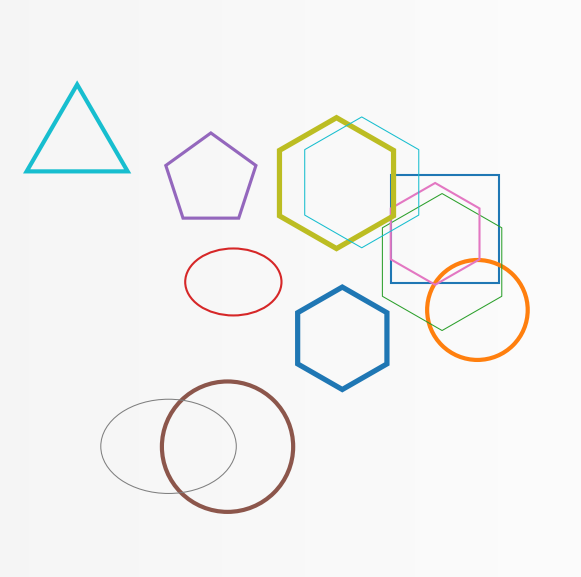[{"shape": "square", "thickness": 1, "radius": 0.47, "center": [0.765, 0.602]}, {"shape": "hexagon", "thickness": 2.5, "radius": 0.44, "center": [0.589, 0.413]}, {"shape": "circle", "thickness": 2, "radius": 0.43, "center": [0.821, 0.462]}, {"shape": "hexagon", "thickness": 0.5, "radius": 0.59, "center": [0.761, 0.545]}, {"shape": "oval", "thickness": 1, "radius": 0.41, "center": [0.401, 0.511]}, {"shape": "pentagon", "thickness": 1.5, "radius": 0.41, "center": [0.363, 0.687]}, {"shape": "circle", "thickness": 2, "radius": 0.56, "center": [0.391, 0.226]}, {"shape": "hexagon", "thickness": 1, "radius": 0.44, "center": [0.749, 0.594]}, {"shape": "oval", "thickness": 0.5, "radius": 0.58, "center": [0.29, 0.226]}, {"shape": "hexagon", "thickness": 2.5, "radius": 0.57, "center": [0.579, 0.682]}, {"shape": "hexagon", "thickness": 0.5, "radius": 0.57, "center": [0.622, 0.683]}, {"shape": "triangle", "thickness": 2, "radius": 0.5, "center": [0.133, 0.753]}]